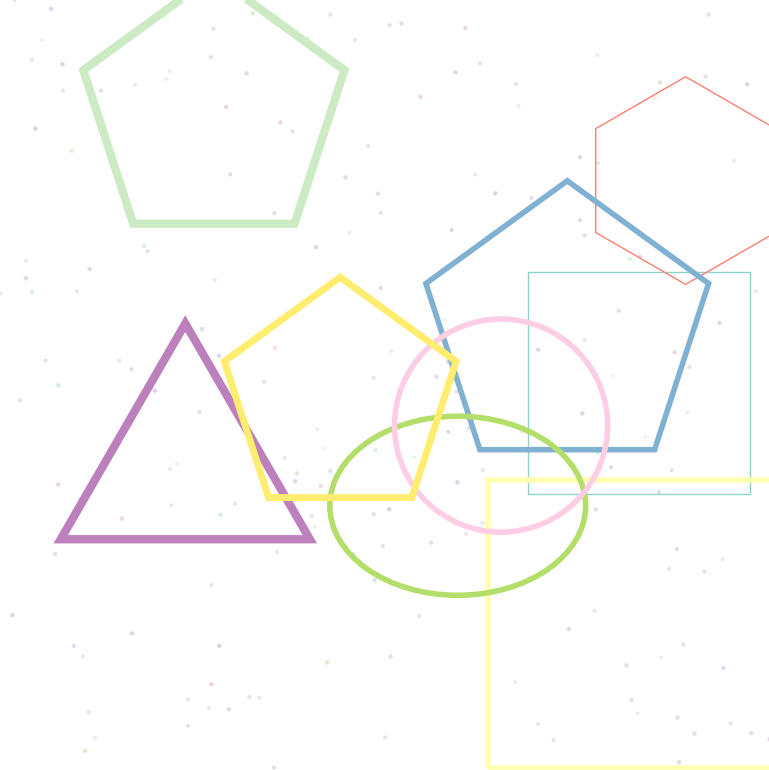[{"shape": "square", "thickness": 0.5, "radius": 0.72, "center": [0.83, 0.502]}, {"shape": "square", "thickness": 2, "radius": 0.93, "center": [0.821, 0.19]}, {"shape": "hexagon", "thickness": 0.5, "radius": 0.67, "center": [0.89, 0.765]}, {"shape": "pentagon", "thickness": 2, "radius": 0.97, "center": [0.737, 0.572]}, {"shape": "oval", "thickness": 2, "radius": 0.83, "center": [0.594, 0.343]}, {"shape": "circle", "thickness": 2, "radius": 0.69, "center": [0.651, 0.447]}, {"shape": "triangle", "thickness": 3, "radius": 0.93, "center": [0.241, 0.393]}, {"shape": "pentagon", "thickness": 3, "radius": 0.89, "center": [0.278, 0.854]}, {"shape": "pentagon", "thickness": 2.5, "radius": 0.79, "center": [0.442, 0.482]}]